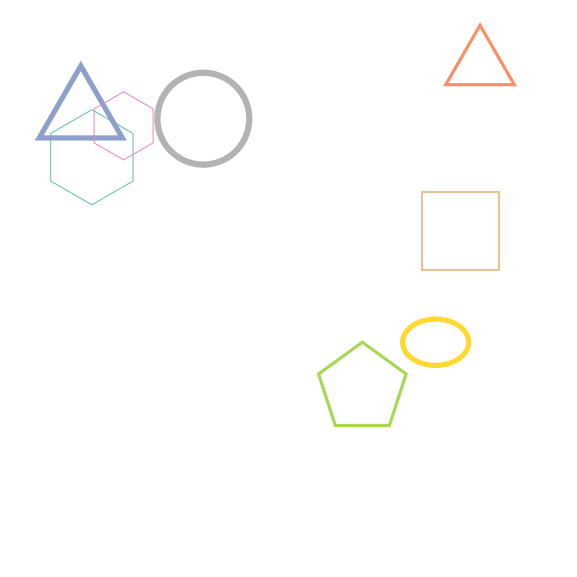[{"shape": "hexagon", "thickness": 0.5, "radius": 0.41, "center": [0.159, 0.727]}, {"shape": "triangle", "thickness": 1.5, "radius": 0.34, "center": [0.831, 0.887]}, {"shape": "triangle", "thickness": 2.5, "radius": 0.42, "center": [0.14, 0.802]}, {"shape": "hexagon", "thickness": 0.5, "radius": 0.29, "center": [0.214, 0.781]}, {"shape": "pentagon", "thickness": 1.5, "radius": 0.4, "center": [0.627, 0.327]}, {"shape": "oval", "thickness": 2.5, "radius": 0.29, "center": [0.754, 0.407]}, {"shape": "square", "thickness": 1, "radius": 0.33, "center": [0.798, 0.599]}, {"shape": "circle", "thickness": 3, "radius": 0.4, "center": [0.352, 0.794]}]